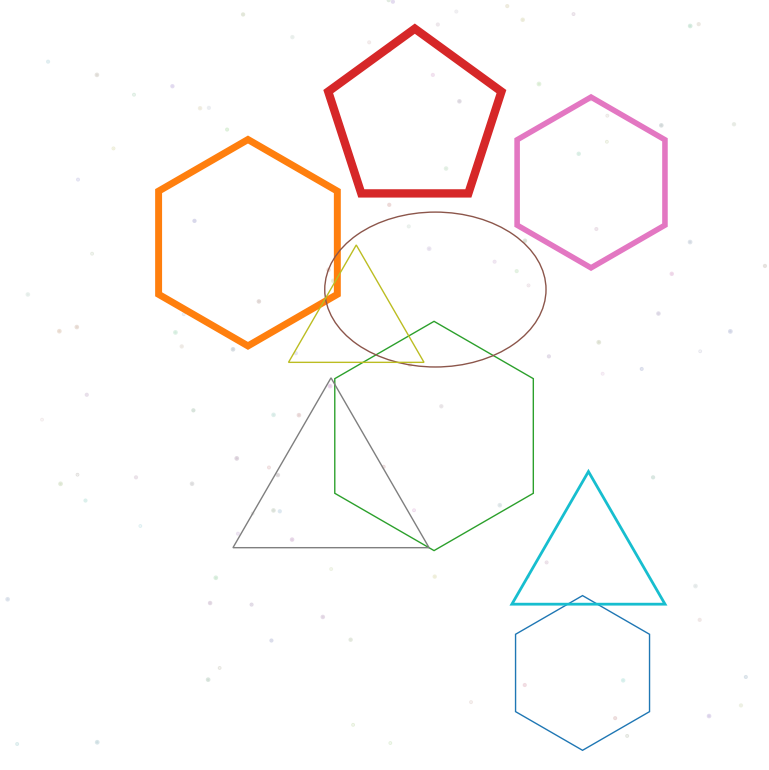[{"shape": "hexagon", "thickness": 0.5, "radius": 0.5, "center": [0.757, 0.126]}, {"shape": "hexagon", "thickness": 2.5, "radius": 0.67, "center": [0.322, 0.685]}, {"shape": "hexagon", "thickness": 0.5, "radius": 0.74, "center": [0.564, 0.434]}, {"shape": "pentagon", "thickness": 3, "radius": 0.59, "center": [0.539, 0.845]}, {"shape": "oval", "thickness": 0.5, "radius": 0.72, "center": [0.565, 0.624]}, {"shape": "hexagon", "thickness": 2, "radius": 0.55, "center": [0.768, 0.763]}, {"shape": "triangle", "thickness": 0.5, "radius": 0.74, "center": [0.43, 0.362]}, {"shape": "triangle", "thickness": 0.5, "radius": 0.51, "center": [0.463, 0.58]}, {"shape": "triangle", "thickness": 1, "radius": 0.57, "center": [0.764, 0.273]}]